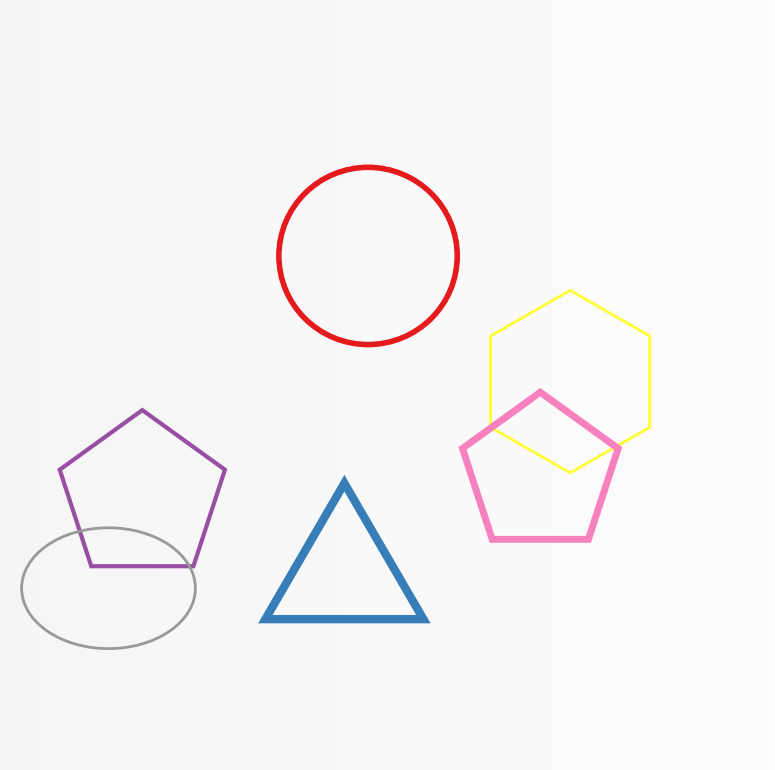[{"shape": "circle", "thickness": 2, "radius": 0.58, "center": [0.475, 0.668]}, {"shape": "triangle", "thickness": 3, "radius": 0.59, "center": [0.444, 0.255]}, {"shape": "pentagon", "thickness": 1.5, "radius": 0.56, "center": [0.184, 0.355]}, {"shape": "hexagon", "thickness": 1, "radius": 0.59, "center": [0.736, 0.504]}, {"shape": "pentagon", "thickness": 2.5, "radius": 0.53, "center": [0.697, 0.385]}, {"shape": "oval", "thickness": 1, "radius": 0.56, "center": [0.14, 0.236]}]